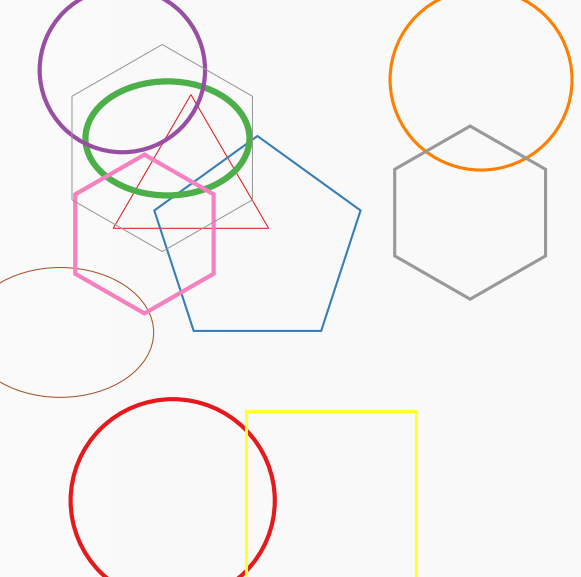[{"shape": "circle", "thickness": 2, "radius": 0.88, "center": [0.297, 0.132]}, {"shape": "triangle", "thickness": 0.5, "radius": 0.77, "center": [0.328, 0.681]}, {"shape": "pentagon", "thickness": 1, "radius": 0.93, "center": [0.443, 0.577]}, {"shape": "oval", "thickness": 3, "radius": 0.71, "center": [0.288, 0.759]}, {"shape": "circle", "thickness": 2, "radius": 0.71, "center": [0.211, 0.878]}, {"shape": "circle", "thickness": 1.5, "radius": 0.78, "center": [0.828, 0.861]}, {"shape": "square", "thickness": 1.5, "radius": 0.73, "center": [0.57, 0.141]}, {"shape": "oval", "thickness": 0.5, "radius": 0.8, "center": [0.104, 0.423]}, {"shape": "hexagon", "thickness": 2, "radius": 0.69, "center": [0.249, 0.594]}, {"shape": "hexagon", "thickness": 0.5, "radius": 0.9, "center": [0.279, 0.743]}, {"shape": "hexagon", "thickness": 1.5, "radius": 0.75, "center": [0.809, 0.631]}]